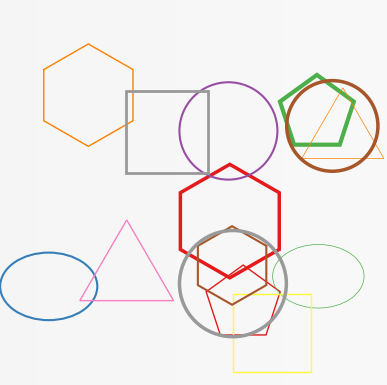[{"shape": "hexagon", "thickness": 2.5, "radius": 0.74, "center": [0.593, 0.426]}, {"shape": "pentagon", "thickness": 1, "radius": 0.5, "center": [0.628, 0.211]}, {"shape": "oval", "thickness": 1.5, "radius": 0.63, "center": [0.126, 0.256]}, {"shape": "pentagon", "thickness": 3, "radius": 0.5, "center": [0.818, 0.705]}, {"shape": "oval", "thickness": 0.5, "radius": 0.59, "center": [0.822, 0.282]}, {"shape": "circle", "thickness": 1.5, "radius": 0.63, "center": [0.589, 0.66]}, {"shape": "hexagon", "thickness": 1, "radius": 0.66, "center": [0.228, 0.753]}, {"shape": "triangle", "thickness": 0.5, "radius": 0.61, "center": [0.885, 0.65]}, {"shape": "square", "thickness": 1, "radius": 0.51, "center": [0.701, 0.135]}, {"shape": "hexagon", "thickness": 1.5, "radius": 0.51, "center": [0.599, 0.31]}, {"shape": "circle", "thickness": 2.5, "radius": 0.59, "center": [0.858, 0.673]}, {"shape": "triangle", "thickness": 1, "radius": 0.7, "center": [0.327, 0.289]}, {"shape": "circle", "thickness": 2.5, "radius": 0.69, "center": [0.601, 0.263]}, {"shape": "square", "thickness": 2, "radius": 0.53, "center": [0.431, 0.657]}]